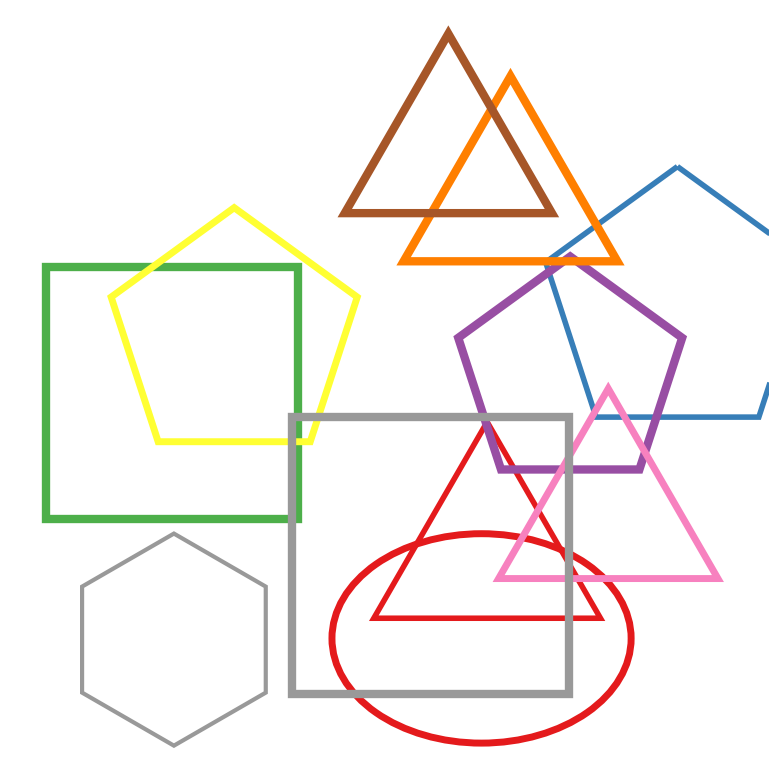[{"shape": "triangle", "thickness": 2, "radius": 0.85, "center": [0.633, 0.282]}, {"shape": "oval", "thickness": 2.5, "radius": 0.97, "center": [0.625, 0.171]}, {"shape": "pentagon", "thickness": 2, "radius": 0.9, "center": [0.88, 0.604]}, {"shape": "square", "thickness": 3, "radius": 0.82, "center": [0.223, 0.489]}, {"shape": "pentagon", "thickness": 3, "radius": 0.76, "center": [0.741, 0.514]}, {"shape": "triangle", "thickness": 3, "radius": 0.8, "center": [0.663, 0.741]}, {"shape": "pentagon", "thickness": 2.5, "radius": 0.84, "center": [0.304, 0.562]}, {"shape": "triangle", "thickness": 3, "radius": 0.78, "center": [0.582, 0.801]}, {"shape": "triangle", "thickness": 2.5, "radius": 0.82, "center": [0.79, 0.331]}, {"shape": "hexagon", "thickness": 1.5, "radius": 0.69, "center": [0.226, 0.169]}, {"shape": "square", "thickness": 3, "radius": 0.9, "center": [0.559, 0.278]}]